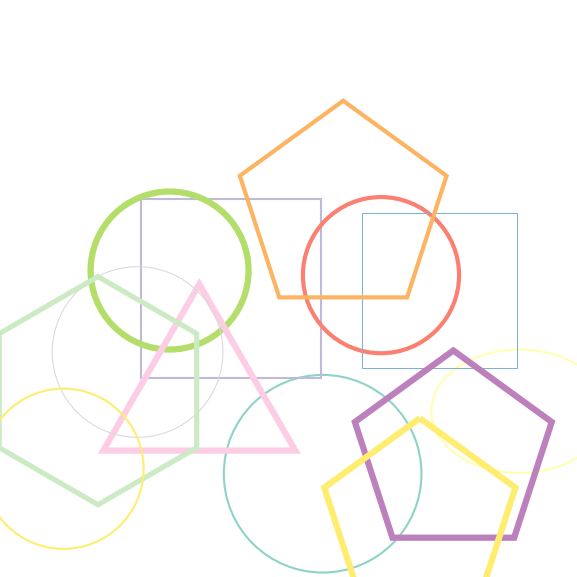[{"shape": "circle", "thickness": 1, "radius": 0.86, "center": [0.559, 0.179]}, {"shape": "oval", "thickness": 1, "radius": 0.76, "center": [0.899, 0.287]}, {"shape": "square", "thickness": 1, "radius": 0.78, "center": [0.4, 0.499]}, {"shape": "circle", "thickness": 2, "radius": 0.68, "center": [0.66, 0.523]}, {"shape": "square", "thickness": 0.5, "radius": 0.67, "center": [0.761, 0.496]}, {"shape": "pentagon", "thickness": 2, "radius": 0.94, "center": [0.594, 0.636]}, {"shape": "circle", "thickness": 3, "radius": 0.68, "center": [0.294, 0.531]}, {"shape": "triangle", "thickness": 3, "radius": 0.96, "center": [0.345, 0.315]}, {"shape": "circle", "thickness": 0.5, "radius": 0.74, "center": [0.238, 0.39]}, {"shape": "pentagon", "thickness": 3, "radius": 0.9, "center": [0.785, 0.213]}, {"shape": "hexagon", "thickness": 2.5, "radius": 0.99, "center": [0.17, 0.323]}, {"shape": "circle", "thickness": 1, "radius": 0.69, "center": [0.11, 0.187]}, {"shape": "pentagon", "thickness": 3, "radius": 0.87, "center": [0.727, 0.101]}]